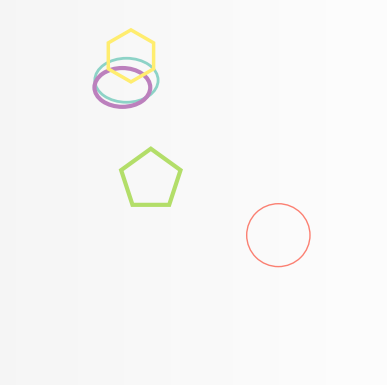[{"shape": "oval", "thickness": 2, "radius": 0.41, "center": [0.326, 0.792]}, {"shape": "circle", "thickness": 1, "radius": 0.41, "center": [0.718, 0.389]}, {"shape": "pentagon", "thickness": 3, "radius": 0.4, "center": [0.389, 0.533]}, {"shape": "oval", "thickness": 3, "radius": 0.36, "center": [0.316, 0.773]}, {"shape": "hexagon", "thickness": 2.5, "radius": 0.34, "center": [0.338, 0.855]}]